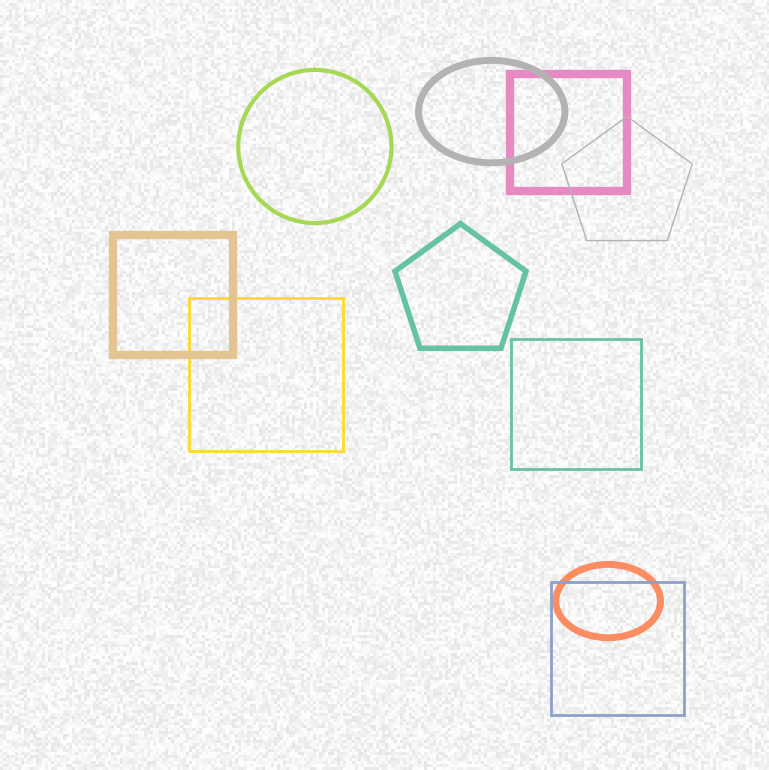[{"shape": "pentagon", "thickness": 2, "radius": 0.45, "center": [0.598, 0.62]}, {"shape": "square", "thickness": 1, "radius": 0.42, "center": [0.748, 0.476]}, {"shape": "oval", "thickness": 2.5, "radius": 0.34, "center": [0.79, 0.219]}, {"shape": "square", "thickness": 1, "radius": 0.43, "center": [0.802, 0.157]}, {"shape": "square", "thickness": 3, "radius": 0.38, "center": [0.739, 0.828]}, {"shape": "circle", "thickness": 1.5, "radius": 0.5, "center": [0.409, 0.81]}, {"shape": "square", "thickness": 1, "radius": 0.5, "center": [0.345, 0.514]}, {"shape": "square", "thickness": 3, "radius": 0.39, "center": [0.225, 0.616]}, {"shape": "oval", "thickness": 2.5, "radius": 0.48, "center": [0.639, 0.855]}, {"shape": "pentagon", "thickness": 0.5, "radius": 0.45, "center": [0.814, 0.76]}]